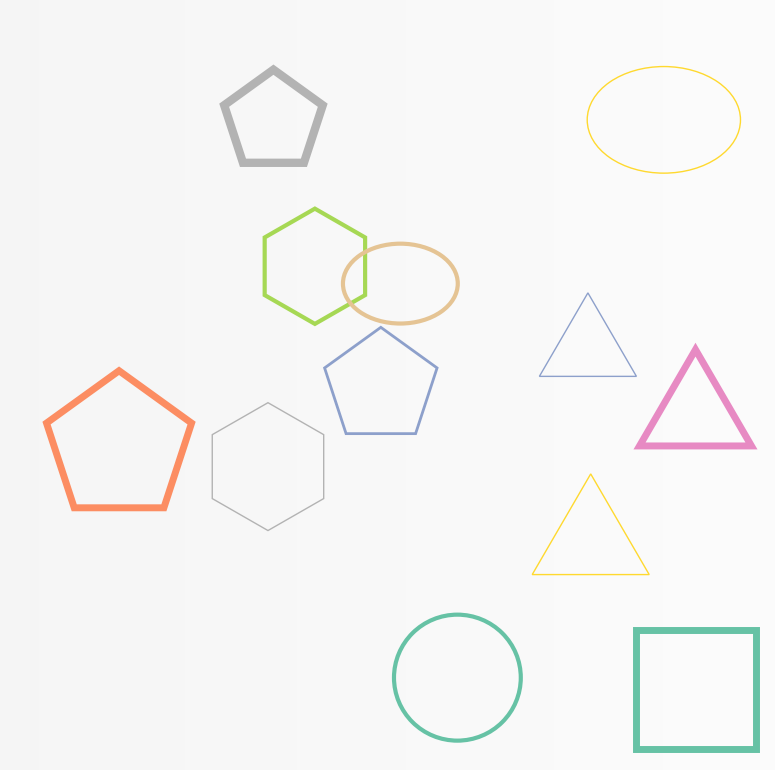[{"shape": "circle", "thickness": 1.5, "radius": 0.41, "center": [0.59, 0.12]}, {"shape": "square", "thickness": 2.5, "radius": 0.39, "center": [0.898, 0.105]}, {"shape": "pentagon", "thickness": 2.5, "radius": 0.49, "center": [0.154, 0.42]}, {"shape": "pentagon", "thickness": 1, "radius": 0.38, "center": [0.491, 0.499]}, {"shape": "triangle", "thickness": 0.5, "radius": 0.36, "center": [0.759, 0.547]}, {"shape": "triangle", "thickness": 2.5, "radius": 0.42, "center": [0.897, 0.463]}, {"shape": "hexagon", "thickness": 1.5, "radius": 0.37, "center": [0.406, 0.654]}, {"shape": "triangle", "thickness": 0.5, "radius": 0.44, "center": [0.762, 0.297]}, {"shape": "oval", "thickness": 0.5, "radius": 0.49, "center": [0.857, 0.844]}, {"shape": "oval", "thickness": 1.5, "radius": 0.37, "center": [0.517, 0.632]}, {"shape": "hexagon", "thickness": 0.5, "radius": 0.42, "center": [0.346, 0.394]}, {"shape": "pentagon", "thickness": 3, "radius": 0.33, "center": [0.353, 0.843]}]